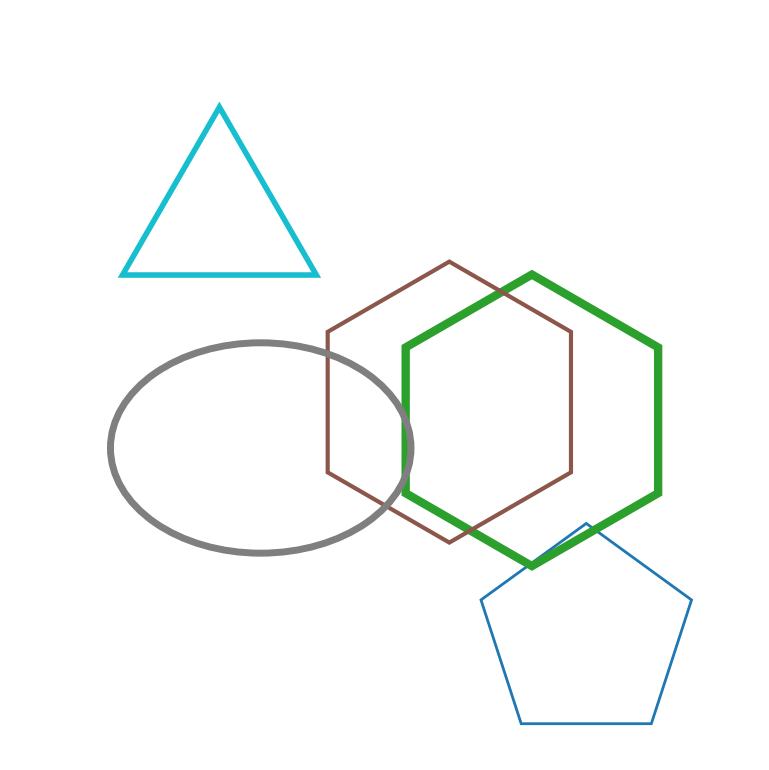[{"shape": "pentagon", "thickness": 1, "radius": 0.72, "center": [0.761, 0.176]}, {"shape": "hexagon", "thickness": 3, "radius": 0.95, "center": [0.691, 0.454]}, {"shape": "hexagon", "thickness": 1.5, "radius": 0.91, "center": [0.584, 0.478]}, {"shape": "oval", "thickness": 2.5, "radius": 0.98, "center": [0.339, 0.418]}, {"shape": "triangle", "thickness": 2, "radius": 0.73, "center": [0.285, 0.716]}]